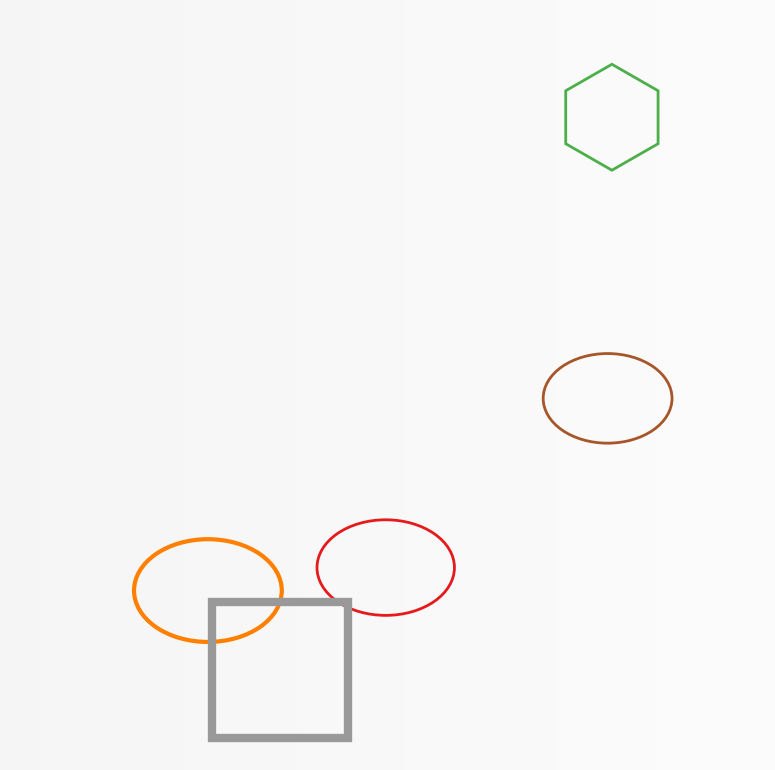[{"shape": "oval", "thickness": 1, "radius": 0.44, "center": [0.498, 0.263]}, {"shape": "hexagon", "thickness": 1, "radius": 0.34, "center": [0.79, 0.848]}, {"shape": "oval", "thickness": 1.5, "radius": 0.48, "center": [0.268, 0.233]}, {"shape": "oval", "thickness": 1, "radius": 0.42, "center": [0.784, 0.483]}, {"shape": "square", "thickness": 3, "radius": 0.44, "center": [0.361, 0.13]}]